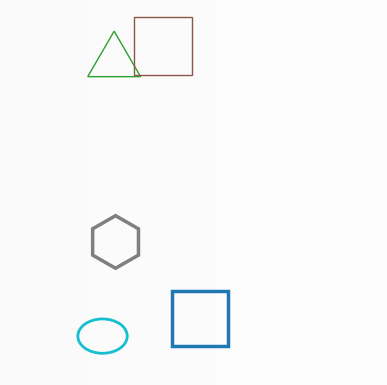[{"shape": "square", "thickness": 2.5, "radius": 0.36, "center": [0.515, 0.172]}, {"shape": "triangle", "thickness": 1, "radius": 0.39, "center": [0.295, 0.84]}, {"shape": "square", "thickness": 1, "radius": 0.37, "center": [0.42, 0.881]}, {"shape": "hexagon", "thickness": 2.5, "radius": 0.34, "center": [0.298, 0.371]}, {"shape": "oval", "thickness": 2, "radius": 0.32, "center": [0.265, 0.127]}]